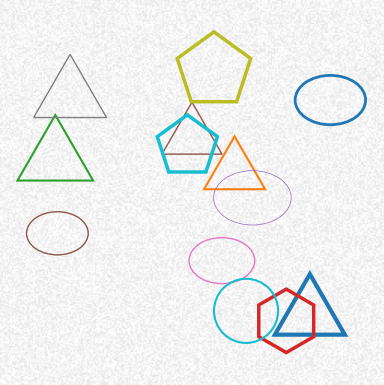[{"shape": "triangle", "thickness": 3, "radius": 0.52, "center": [0.805, 0.183]}, {"shape": "oval", "thickness": 2, "radius": 0.46, "center": [0.858, 0.74]}, {"shape": "triangle", "thickness": 1.5, "radius": 0.46, "center": [0.609, 0.554]}, {"shape": "triangle", "thickness": 1.5, "radius": 0.57, "center": [0.144, 0.588]}, {"shape": "hexagon", "thickness": 2.5, "radius": 0.41, "center": [0.743, 0.167]}, {"shape": "oval", "thickness": 0.5, "radius": 0.5, "center": [0.656, 0.486]}, {"shape": "triangle", "thickness": 1, "radius": 0.45, "center": [0.499, 0.645]}, {"shape": "oval", "thickness": 1, "radius": 0.4, "center": [0.149, 0.394]}, {"shape": "oval", "thickness": 1, "radius": 0.43, "center": [0.576, 0.323]}, {"shape": "triangle", "thickness": 1, "radius": 0.55, "center": [0.182, 0.749]}, {"shape": "pentagon", "thickness": 2.5, "radius": 0.5, "center": [0.556, 0.817]}, {"shape": "circle", "thickness": 1.5, "radius": 0.42, "center": [0.639, 0.193]}, {"shape": "pentagon", "thickness": 2.5, "radius": 0.41, "center": [0.487, 0.62]}]